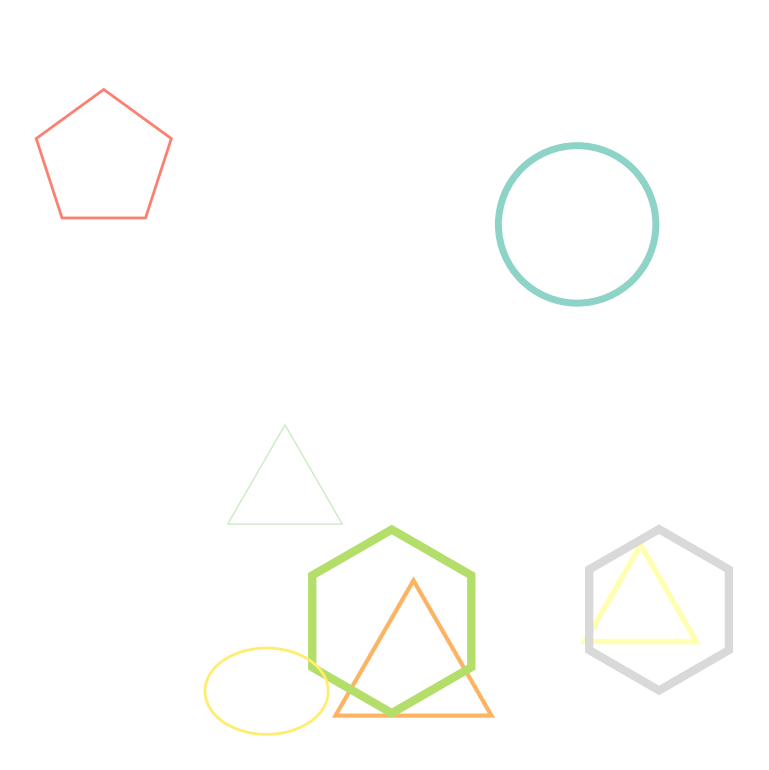[{"shape": "circle", "thickness": 2.5, "radius": 0.51, "center": [0.75, 0.709]}, {"shape": "triangle", "thickness": 2, "radius": 0.42, "center": [0.832, 0.209]}, {"shape": "pentagon", "thickness": 1, "radius": 0.46, "center": [0.135, 0.792]}, {"shape": "triangle", "thickness": 1.5, "radius": 0.58, "center": [0.537, 0.129]}, {"shape": "hexagon", "thickness": 3, "radius": 0.6, "center": [0.509, 0.193]}, {"shape": "hexagon", "thickness": 3, "radius": 0.52, "center": [0.856, 0.208]}, {"shape": "triangle", "thickness": 0.5, "radius": 0.43, "center": [0.37, 0.362]}, {"shape": "oval", "thickness": 1, "radius": 0.4, "center": [0.346, 0.102]}]